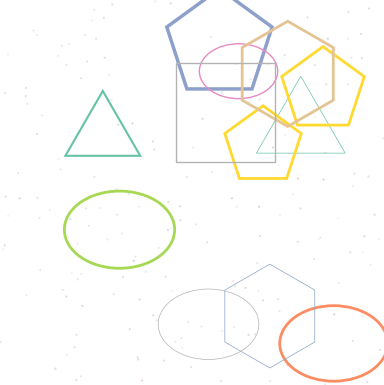[{"shape": "triangle", "thickness": 0.5, "radius": 0.67, "center": [0.781, 0.669]}, {"shape": "triangle", "thickness": 1.5, "radius": 0.56, "center": [0.267, 0.651]}, {"shape": "oval", "thickness": 2, "radius": 0.7, "center": [0.867, 0.108]}, {"shape": "hexagon", "thickness": 0.5, "radius": 0.67, "center": [0.701, 0.179]}, {"shape": "pentagon", "thickness": 2.5, "radius": 0.72, "center": [0.57, 0.885]}, {"shape": "oval", "thickness": 1, "radius": 0.51, "center": [0.62, 0.815]}, {"shape": "oval", "thickness": 2, "radius": 0.72, "center": [0.31, 0.403]}, {"shape": "pentagon", "thickness": 2, "radius": 0.52, "center": [0.683, 0.621]}, {"shape": "pentagon", "thickness": 2, "radius": 0.56, "center": [0.839, 0.766]}, {"shape": "hexagon", "thickness": 2, "radius": 0.68, "center": [0.747, 0.808]}, {"shape": "oval", "thickness": 0.5, "radius": 0.65, "center": [0.542, 0.158]}, {"shape": "square", "thickness": 1, "radius": 0.64, "center": [0.586, 0.707]}]